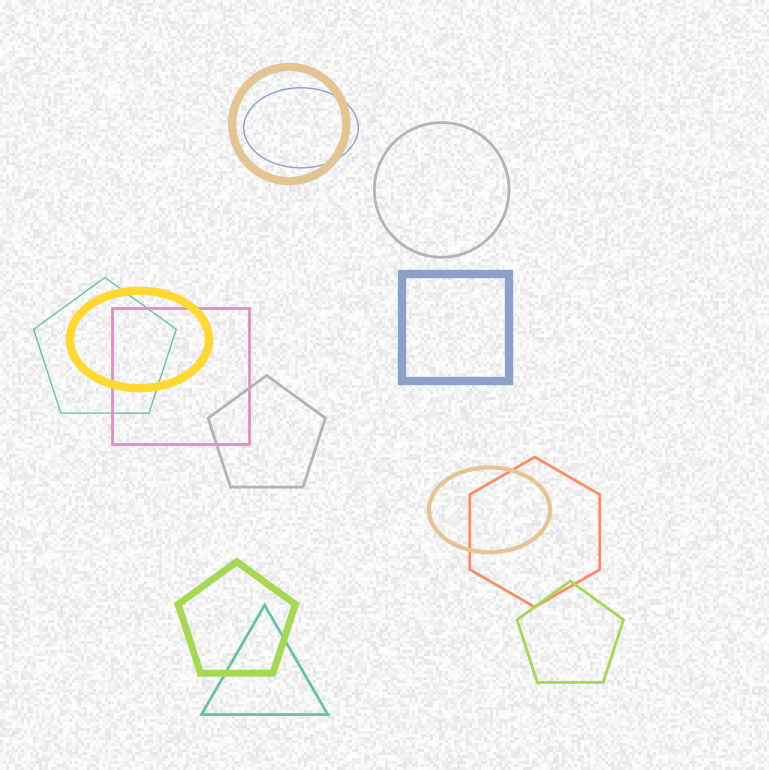[{"shape": "pentagon", "thickness": 0.5, "radius": 0.49, "center": [0.136, 0.542]}, {"shape": "triangle", "thickness": 1, "radius": 0.47, "center": [0.344, 0.119]}, {"shape": "hexagon", "thickness": 1, "radius": 0.49, "center": [0.694, 0.309]}, {"shape": "square", "thickness": 3, "radius": 0.35, "center": [0.592, 0.574]}, {"shape": "oval", "thickness": 0.5, "radius": 0.37, "center": [0.391, 0.834]}, {"shape": "square", "thickness": 1, "radius": 0.44, "center": [0.234, 0.512]}, {"shape": "pentagon", "thickness": 1, "radius": 0.36, "center": [0.741, 0.173]}, {"shape": "pentagon", "thickness": 2.5, "radius": 0.4, "center": [0.308, 0.19]}, {"shape": "oval", "thickness": 3, "radius": 0.45, "center": [0.181, 0.559]}, {"shape": "circle", "thickness": 3, "radius": 0.37, "center": [0.376, 0.839]}, {"shape": "oval", "thickness": 1.5, "radius": 0.39, "center": [0.636, 0.338]}, {"shape": "circle", "thickness": 1, "radius": 0.44, "center": [0.574, 0.753]}, {"shape": "pentagon", "thickness": 1, "radius": 0.4, "center": [0.346, 0.432]}]